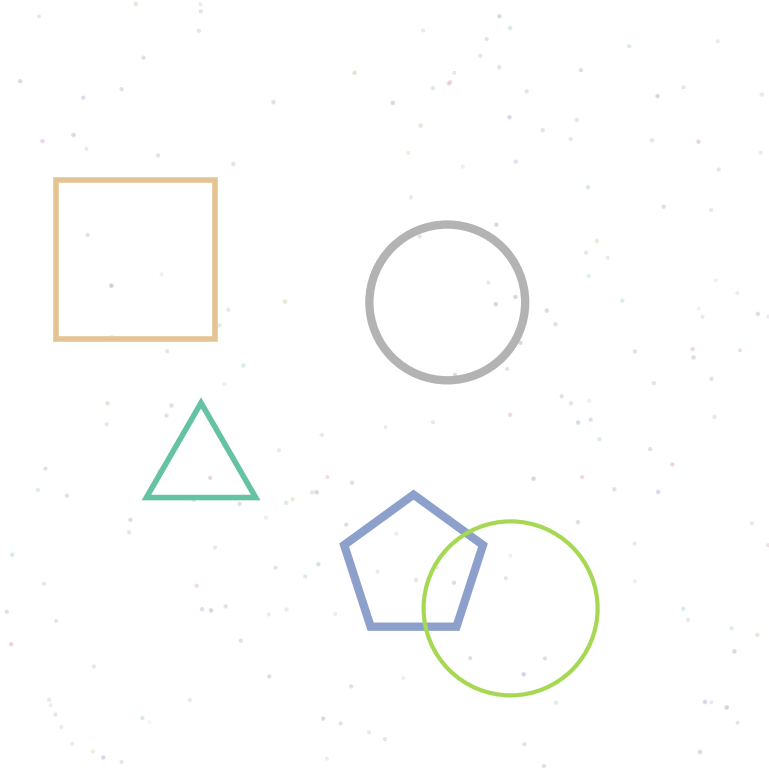[{"shape": "triangle", "thickness": 2, "radius": 0.41, "center": [0.261, 0.395]}, {"shape": "pentagon", "thickness": 3, "radius": 0.47, "center": [0.537, 0.263]}, {"shape": "circle", "thickness": 1.5, "radius": 0.56, "center": [0.663, 0.21]}, {"shape": "square", "thickness": 2, "radius": 0.52, "center": [0.176, 0.663]}, {"shape": "circle", "thickness": 3, "radius": 0.51, "center": [0.581, 0.607]}]